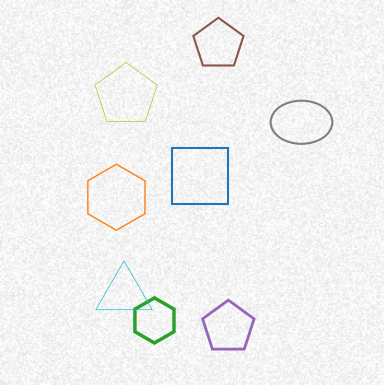[{"shape": "square", "thickness": 1.5, "radius": 0.36, "center": [0.518, 0.543]}, {"shape": "hexagon", "thickness": 1, "radius": 0.43, "center": [0.302, 0.488]}, {"shape": "hexagon", "thickness": 2.5, "radius": 0.29, "center": [0.401, 0.168]}, {"shape": "pentagon", "thickness": 2, "radius": 0.35, "center": [0.593, 0.15]}, {"shape": "pentagon", "thickness": 1.5, "radius": 0.34, "center": [0.567, 0.885]}, {"shape": "oval", "thickness": 1.5, "radius": 0.4, "center": [0.783, 0.682]}, {"shape": "pentagon", "thickness": 0.5, "radius": 0.42, "center": [0.328, 0.753]}, {"shape": "triangle", "thickness": 0.5, "radius": 0.42, "center": [0.322, 0.238]}]